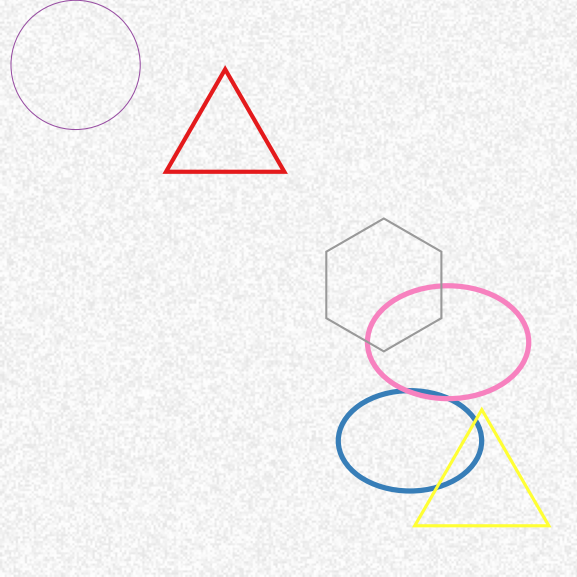[{"shape": "triangle", "thickness": 2, "radius": 0.59, "center": [0.39, 0.761]}, {"shape": "oval", "thickness": 2.5, "radius": 0.62, "center": [0.71, 0.236]}, {"shape": "circle", "thickness": 0.5, "radius": 0.56, "center": [0.131, 0.887]}, {"shape": "triangle", "thickness": 1.5, "radius": 0.67, "center": [0.834, 0.156]}, {"shape": "oval", "thickness": 2.5, "radius": 0.7, "center": [0.776, 0.407]}, {"shape": "hexagon", "thickness": 1, "radius": 0.58, "center": [0.665, 0.506]}]